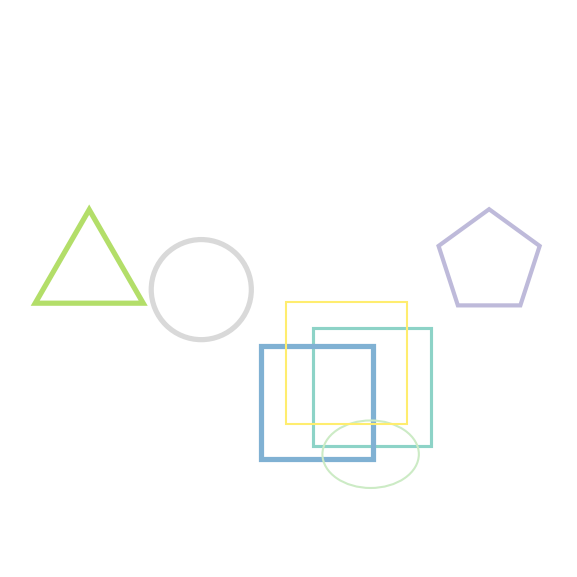[{"shape": "square", "thickness": 1.5, "radius": 0.51, "center": [0.645, 0.328]}, {"shape": "pentagon", "thickness": 2, "radius": 0.46, "center": [0.847, 0.545]}, {"shape": "square", "thickness": 2.5, "radius": 0.49, "center": [0.549, 0.302]}, {"shape": "triangle", "thickness": 2.5, "radius": 0.54, "center": [0.154, 0.528]}, {"shape": "circle", "thickness": 2.5, "radius": 0.43, "center": [0.349, 0.498]}, {"shape": "oval", "thickness": 1, "radius": 0.42, "center": [0.642, 0.213]}, {"shape": "square", "thickness": 1, "radius": 0.53, "center": [0.6, 0.37]}]